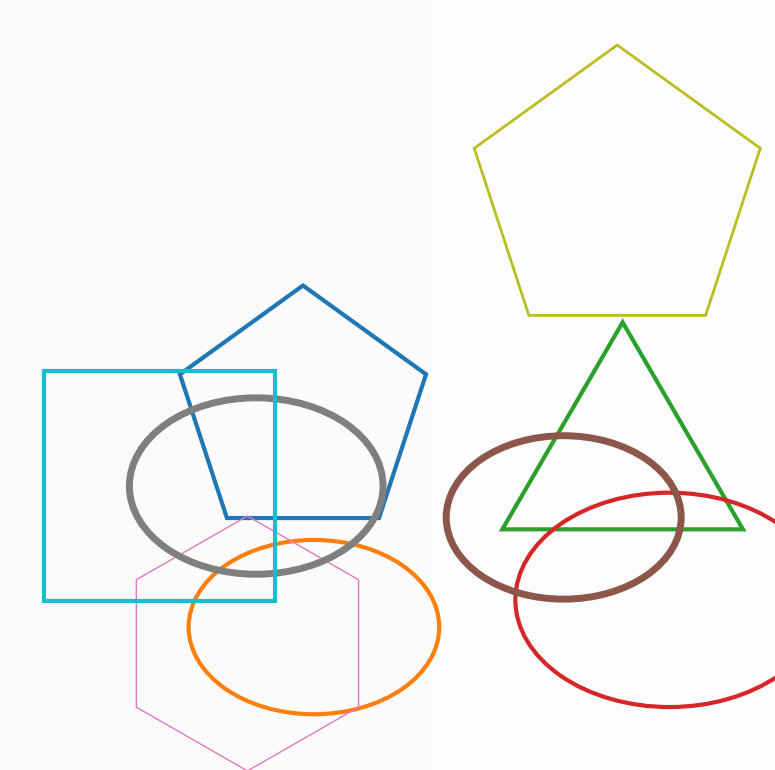[{"shape": "pentagon", "thickness": 1.5, "radius": 0.83, "center": [0.391, 0.462]}, {"shape": "oval", "thickness": 1.5, "radius": 0.81, "center": [0.405, 0.186]}, {"shape": "triangle", "thickness": 1.5, "radius": 0.9, "center": [0.803, 0.402]}, {"shape": "oval", "thickness": 1.5, "radius": 0.99, "center": [0.864, 0.221]}, {"shape": "oval", "thickness": 2.5, "radius": 0.76, "center": [0.727, 0.328]}, {"shape": "hexagon", "thickness": 0.5, "radius": 0.83, "center": [0.319, 0.164]}, {"shape": "oval", "thickness": 2.5, "radius": 0.82, "center": [0.331, 0.369]}, {"shape": "pentagon", "thickness": 1, "radius": 0.97, "center": [0.796, 0.747]}, {"shape": "square", "thickness": 1.5, "radius": 0.75, "center": [0.206, 0.369]}]